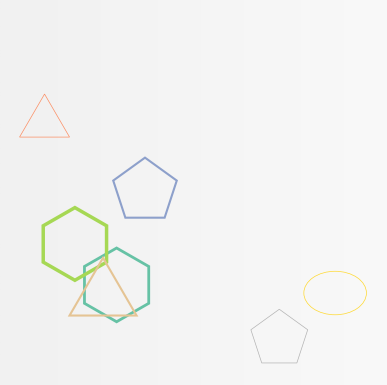[{"shape": "hexagon", "thickness": 2, "radius": 0.48, "center": [0.301, 0.26]}, {"shape": "triangle", "thickness": 0.5, "radius": 0.37, "center": [0.115, 0.681]}, {"shape": "pentagon", "thickness": 1.5, "radius": 0.43, "center": [0.374, 0.504]}, {"shape": "hexagon", "thickness": 2.5, "radius": 0.47, "center": [0.193, 0.366]}, {"shape": "oval", "thickness": 0.5, "radius": 0.4, "center": [0.865, 0.239]}, {"shape": "triangle", "thickness": 1.5, "radius": 0.5, "center": [0.266, 0.23]}, {"shape": "pentagon", "thickness": 0.5, "radius": 0.39, "center": [0.721, 0.12]}]